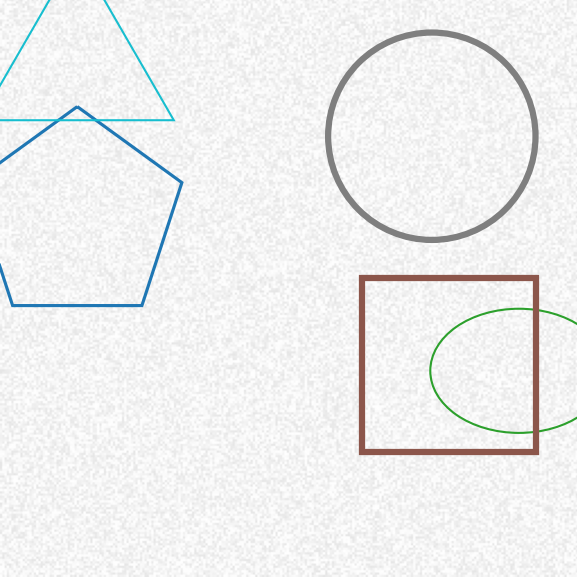[{"shape": "pentagon", "thickness": 1.5, "radius": 0.95, "center": [0.134, 0.624]}, {"shape": "oval", "thickness": 1, "radius": 0.77, "center": [0.899, 0.357]}, {"shape": "square", "thickness": 3, "radius": 0.75, "center": [0.778, 0.367]}, {"shape": "circle", "thickness": 3, "radius": 0.9, "center": [0.748, 0.763]}, {"shape": "triangle", "thickness": 1, "radius": 0.97, "center": [0.133, 0.888]}]